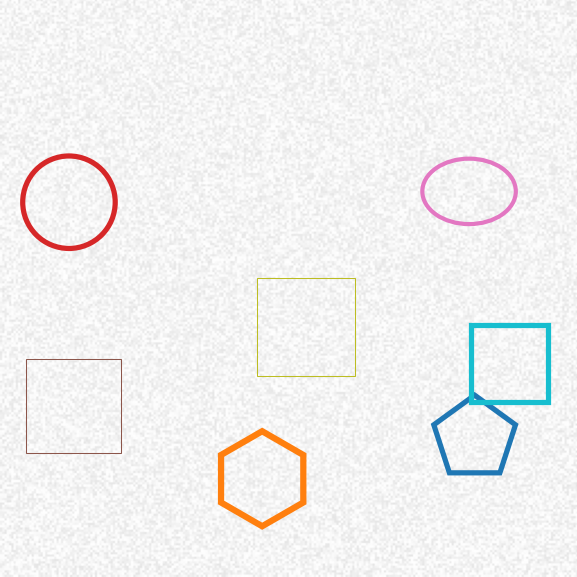[{"shape": "pentagon", "thickness": 2.5, "radius": 0.37, "center": [0.822, 0.241]}, {"shape": "hexagon", "thickness": 3, "radius": 0.41, "center": [0.454, 0.17]}, {"shape": "circle", "thickness": 2.5, "radius": 0.4, "center": [0.119, 0.649]}, {"shape": "square", "thickness": 0.5, "radius": 0.41, "center": [0.127, 0.296]}, {"shape": "oval", "thickness": 2, "radius": 0.4, "center": [0.812, 0.668]}, {"shape": "square", "thickness": 0.5, "radius": 0.42, "center": [0.53, 0.433]}, {"shape": "square", "thickness": 2.5, "radius": 0.33, "center": [0.882, 0.37]}]